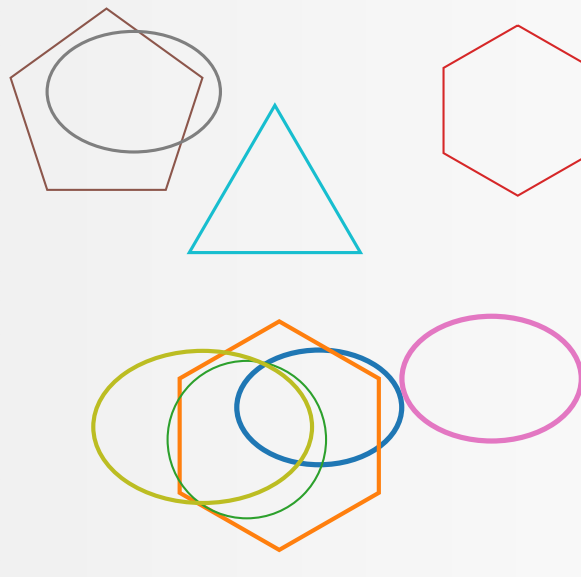[{"shape": "oval", "thickness": 2.5, "radius": 0.71, "center": [0.549, 0.294]}, {"shape": "hexagon", "thickness": 2, "radius": 0.99, "center": [0.48, 0.245]}, {"shape": "circle", "thickness": 1, "radius": 0.68, "center": [0.425, 0.238]}, {"shape": "hexagon", "thickness": 1, "radius": 0.74, "center": [0.891, 0.808]}, {"shape": "pentagon", "thickness": 1, "radius": 0.87, "center": [0.183, 0.811]}, {"shape": "oval", "thickness": 2.5, "radius": 0.77, "center": [0.846, 0.343]}, {"shape": "oval", "thickness": 1.5, "radius": 0.75, "center": [0.23, 0.84]}, {"shape": "oval", "thickness": 2, "radius": 0.94, "center": [0.349, 0.26]}, {"shape": "triangle", "thickness": 1.5, "radius": 0.85, "center": [0.473, 0.647]}]